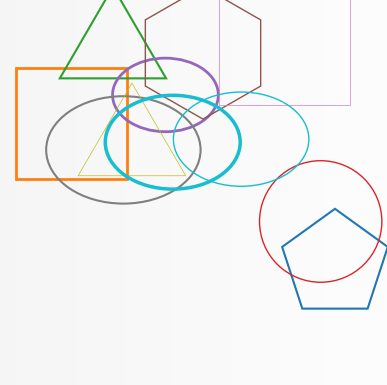[{"shape": "pentagon", "thickness": 1.5, "radius": 0.72, "center": [0.864, 0.314]}, {"shape": "square", "thickness": 2, "radius": 0.72, "center": [0.185, 0.68]}, {"shape": "triangle", "thickness": 1.5, "radius": 0.79, "center": [0.291, 0.876]}, {"shape": "circle", "thickness": 1, "radius": 0.79, "center": [0.828, 0.425]}, {"shape": "oval", "thickness": 2, "radius": 0.68, "center": [0.427, 0.753]}, {"shape": "hexagon", "thickness": 1, "radius": 0.86, "center": [0.524, 0.862]}, {"shape": "square", "thickness": 0.5, "radius": 0.85, "center": [0.734, 0.897]}, {"shape": "oval", "thickness": 1.5, "radius": 1.0, "center": [0.318, 0.611]}, {"shape": "triangle", "thickness": 0.5, "radius": 0.8, "center": [0.34, 0.624]}, {"shape": "oval", "thickness": 1, "radius": 0.87, "center": [0.622, 0.639]}, {"shape": "oval", "thickness": 2.5, "radius": 0.87, "center": [0.446, 0.631]}]